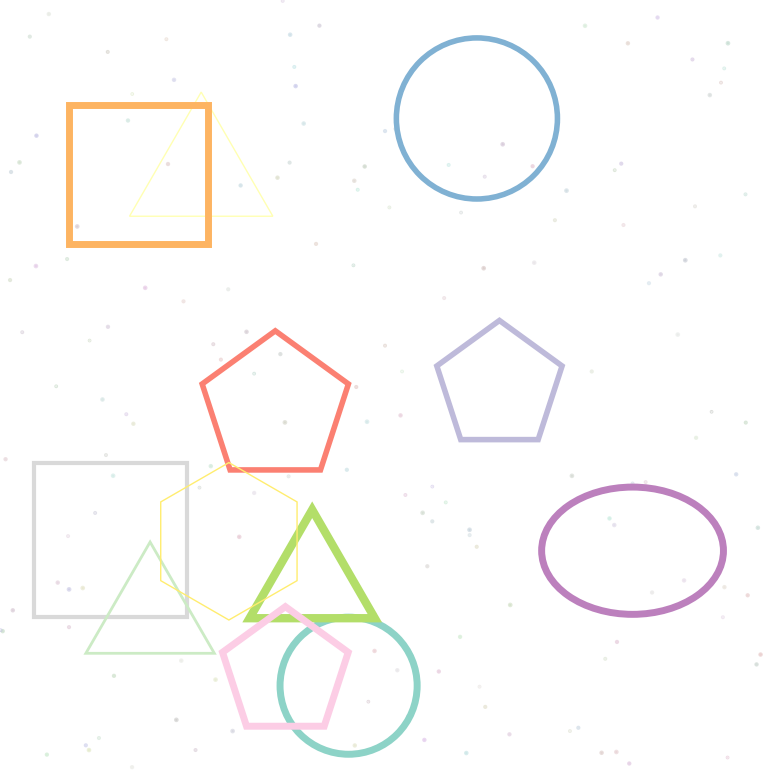[{"shape": "circle", "thickness": 2.5, "radius": 0.45, "center": [0.453, 0.109]}, {"shape": "triangle", "thickness": 0.5, "radius": 0.54, "center": [0.261, 0.773]}, {"shape": "pentagon", "thickness": 2, "radius": 0.43, "center": [0.649, 0.498]}, {"shape": "pentagon", "thickness": 2, "radius": 0.5, "center": [0.358, 0.47]}, {"shape": "circle", "thickness": 2, "radius": 0.52, "center": [0.619, 0.846]}, {"shape": "square", "thickness": 2.5, "radius": 0.45, "center": [0.18, 0.773]}, {"shape": "triangle", "thickness": 3, "radius": 0.47, "center": [0.405, 0.244]}, {"shape": "pentagon", "thickness": 2.5, "radius": 0.43, "center": [0.371, 0.126]}, {"shape": "square", "thickness": 1.5, "radius": 0.5, "center": [0.143, 0.299]}, {"shape": "oval", "thickness": 2.5, "radius": 0.59, "center": [0.821, 0.285]}, {"shape": "triangle", "thickness": 1, "radius": 0.48, "center": [0.195, 0.2]}, {"shape": "hexagon", "thickness": 0.5, "radius": 0.51, "center": [0.297, 0.297]}]